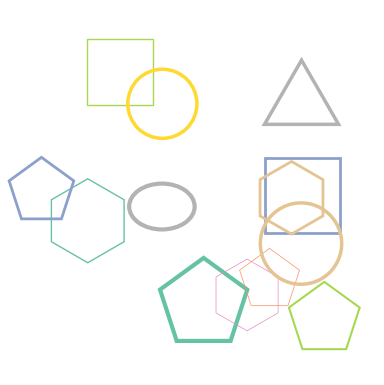[{"shape": "pentagon", "thickness": 3, "radius": 0.6, "center": [0.529, 0.211]}, {"shape": "hexagon", "thickness": 1, "radius": 0.55, "center": [0.228, 0.427]}, {"shape": "pentagon", "thickness": 0.5, "radius": 0.41, "center": [0.7, 0.273]}, {"shape": "pentagon", "thickness": 2, "radius": 0.44, "center": [0.108, 0.503]}, {"shape": "square", "thickness": 2, "radius": 0.49, "center": [0.785, 0.493]}, {"shape": "hexagon", "thickness": 0.5, "radius": 0.47, "center": [0.642, 0.234]}, {"shape": "square", "thickness": 1, "radius": 0.43, "center": [0.312, 0.812]}, {"shape": "pentagon", "thickness": 1.5, "radius": 0.48, "center": [0.842, 0.171]}, {"shape": "circle", "thickness": 2.5, "radius": 0.45, "center": [0.422, 0.73]}, {"shape": "hexagon", "thickness": 2, "radius": 0.47, "center": [0.757, 0.486]}, {"shape": "circle", "thickness": 2.5, "radius": 0.53, "center": [0.782, 0.367]}, {"shape": "triangle", "thickness": 2.5, "radius": 0.56, "center": [0.783, 0.733]}, {"shape": "oval", "thickness": 3, "radius": 0.43, "center": [0.421, 0.464]}]